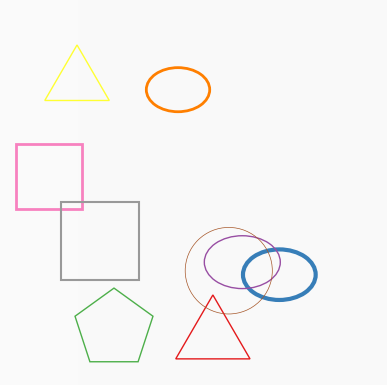[{"shape": "triangle", "thickness": 1, "radius": 0.55, "center": [0.549, 0.123]}, {"shape": "oval", "thickness": 3, "radius": 0.47, "center": [0.721, 0.287]}, {"shape": "pentagon", "thickness": 1, "radius": 0.53, "center": [0.294, 0.146]}, {"shape": "oval", "thickness": 1, "radius": 0.49, "center": [0.625, 0.319]}, {"shape": "oval", "thickness": 2, "radius": 0.41, "center": [0.459, 0.767]}, {"shape": "triangle", "thickness": 1, "radius": 0.48, "center": [0.199, 0.787]}, {"shape": "circle", "thickness": 0.5, "radius": 0.56, "center": [0.59, 0.297]}, {"shape": "square", "thickness": 2, "radius": 0.42, "center": [0.126, 0.541]}, {"shape": "square", "thickness": 1.5, "radius": 0.5, "center": [0.258, 0.374]}]